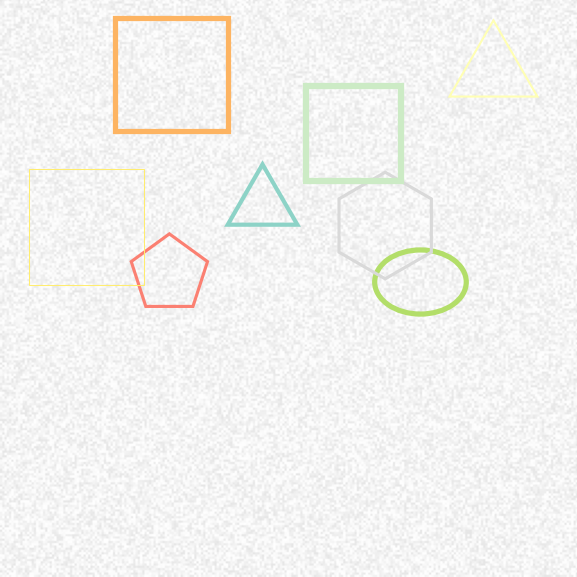[{"shape": "triangle", "thickness": 2, "radius": 0.35, "center": [0.455, 0.645]}, {"shape": "triangle", "thickness": 1, "radius": 0.44, "center": [0.854, 0.876]}, {"shape": "pentagon", "thickness": 1.5, "radius": 0.35, "center": [0.293, 0.525]}, {"shape": "square", "thickness": 2.5, "radius": 0.49, "center": [0.297, 0.87]}, {"shape": "oval", "thickness": 2.5, "radius": 0.4, "center": [0.728, 0.511]}, {"shape": "hexagon", "thickness": 1.5, "radius": 0.46, "center": [0.667, 0.609]}, {"shape": "square", "thickness": 3, "radius": 0.41, "center": [0.612, 0.768]}, {"shape": "square", "thickness": 0.5, "radius": 0.5, "center": [0.15, 0.606]}]